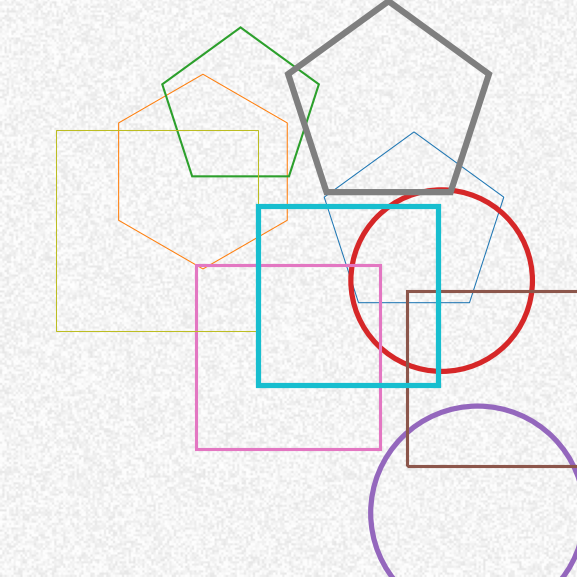[{"shape": "pentagon", "thickness": 0.5, "radius": 0.82, "center": [0.717, 0.607]}, {"shape": "hexagon", "thickness": 0.5, "radius": 0.84, "center": [0.351, 0.702]}, {"shape": "pentagon", "thickness": 1, "radius": 0.71, "center": [0.417, 0.809]}, {"shape": "circle", "thickness": 2.5, "radius": 0.79, "center": [0.765, 0.513]}, {"shape": "circle", "thickness": 2.5, "radius": 0.93, "center": [0.827, 0.111]}, {"shape": "square", "thickness": 1.5, "radius": 0.76, "center": [0.857, 0.344]}, {"shape": "square", "thickness": 1.5, "radius": 0.8, "center": [0.498, 0.381]}, {"shape": "pentagon", "thickness": 3, "radius": 0.91, "center": [0.673, 0.814]}, {"shape": "square", "thickness": 0.5, "radius": 0.87, "center": [0.272, 0.6]}, {"shape": "square", "thickness": 2.5, "radius": 0.78, "center": [0.603, 0.487]}]